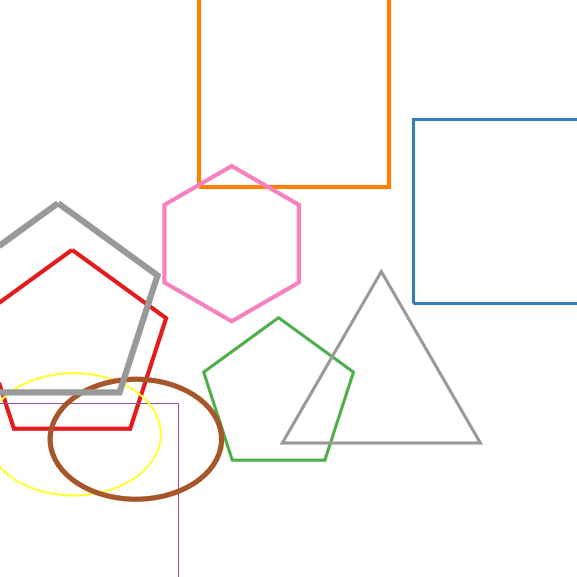[{"shape": "pentagon", "thickness": 2, "radius": 0.86, "center": [0.125, 0.395]}, {"shape": "square", "thickness": 1.5, "radius": 0.8, "center": [0.874, 0.634]}, {"shape": "pentagon", "thickness": 1.5, "radius": 0.68, "center": [0.482, 0.313]}, {"shape": "square", "thickness": 0.5, "radius": 0.89, "center": [0.131, 0.123]}, {"shape": "square", "thickness": 2, "radius": 0.82, "center": [0.509, 0.84]}, {"shape": "oval", "thickness": 1, "radius": 0.76, "center": [0.127, 0.247]}, {"shape": "oval", "thickness": 2.5, "radius": 0.74, "center": [0.235, 0.239]}, {"shape": "hexagon", "thickness": 2, "radius": 0.67, "center": [0.401, 0.577]}, {"shape": "triangle", "thickness": 1.5, "radius": 0.99, "center": [0.66, 0.331]}, {"shape": "pentagon", "thickness": 3, "radius": 0.91, "center": [0.101, 0.466]}]